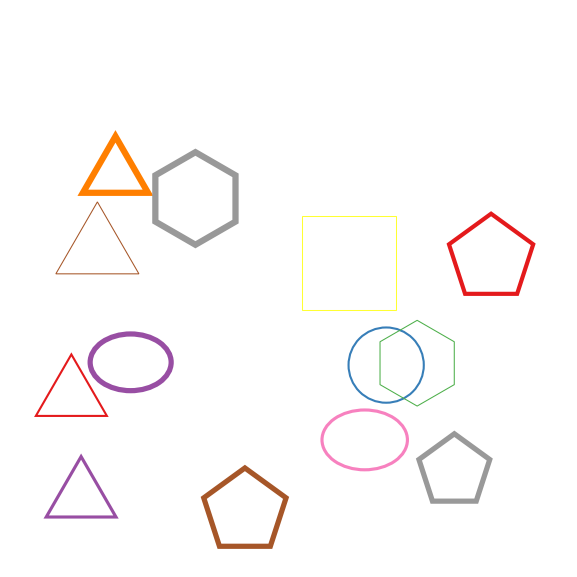[{"shape": "triangle", "thickness": 1, "radius": 0.35, "center": [0.124, 0.314]}, {"shape": "pentagon", "thickness": 2, "radius": 0.38, "center": [0.85, 0.552]}, {"shape": "circle", "thickness": 1, "radius": 0.33, "center": [0.669, 0.367]}, {"shape": "hexagon", "thickness": 0.5, "radius": 0.37, "center": [0.722, 0.37]}, {"shape": "triangle", "thickness": 1.5, "radius": 0.35, "center": [0.14, 0.139]}, {"shape": "oval", "thickness": 2.5, "radius": 0.35, "center": [0.226, 0.372]}, {"shape": "triangle", "thickness": 3, "radius": 0.33, "center": [0.2, 0.698]}, {"shape": "square", "thickness": 0.5, "radius": 0.41, "center": [0.604, 0.543]}, {"shape": "triangle", "thickness": 0.5, "radius": 0.42, "center": [0.169, 0.566]}, {"shape": "pentagon", "thickness": 2.5, "radius": 0.37, "center": [0.424, 0.114]}, {"shape": "oval", "thickness": 1.5, "radius": 0.37, "center": [0.632, 0.237]}, {"shape": "hexagon", "thickness": 3, "radius": 0.4, "center": [0.338, 0.655]}, {"shape": "pentagon", "thickness": 2.5, "radius": 0.32, "center": [0.787, 0.184]}]